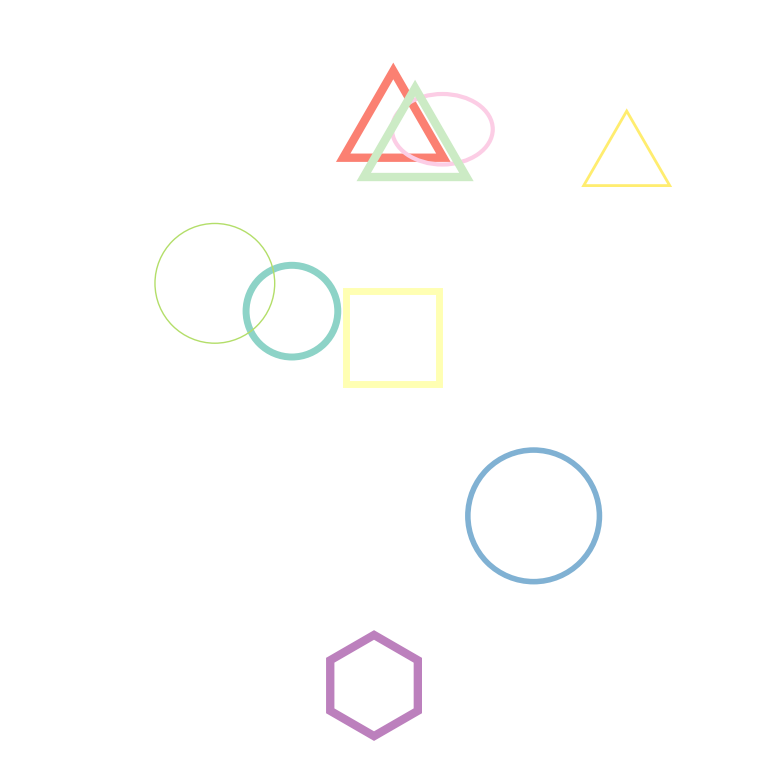[{"shape": "circle", "thickness": 2.5, "radius": 0.3, "center": [0.379, 0.596]}, {"shape": "square", "thickness": 2.5, "radius": 0.3, "center": [0.51, 0.562]}, {"shape": "triangle", "thickness": 3, "radius": 0.38, "center": [0.511, 0.833]}, {"shape": "circle", "thickness": 2, "radius": 0.43, "center": [0.693, 0.33]}, {"shape": "circle", "thickness": 0.5, "radius": 0.39, "center": [0.279, 0.632]}, {"shape": "oval", "thickness": 1.5, "radius": 0.33, "center": [0.575, 0.832]}, {"shape": "hexagon", "thickness": 3, "radius": 0.33, "center": [0.486, 0.11]}, {"shape": "triangle", "thickness": 3, "radius": 0.38, "center": [0.539, 0.809]}, {"shape": "triangle", "thickness": 1, "radius": 0.32, "center": [0.814, 0.791]}]